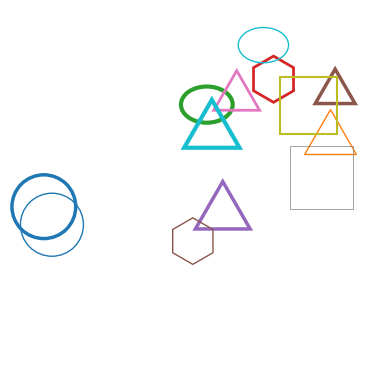[{"shape": "circle", "thickness": 2.5, "radius": 0.41, "center": [0.114, 0.463]}, {"shape": "circle", "thickness": 1, "radius": 0.41, "center": [0.135, 0.416]}, {"shape": "triangle", "thickness": 1, "radius": 0.39, "center": [0.859, 0.638]}, {"shape": "oval", "thickness": 3, "radius": 0.34, "center": [0.537, 0.728]}, {"shape": "hexagon", "thickness": 2, "radius": 0.3, "center": [0.71, 0.794]}, {"shape": "triangle", "thickness": 2.5, "radius": 0.41, "center": [0.579, 0.446]}, {"shape": "triangle", "thickness": 2.5, "radius": 0.3, "center": [0.871, 0.761]}, {"shape": "hexagon", "thickness": 1, "radius": 0.3, "center": [0.501, 0.374]}, {"shape": "triangle", "thickness": 2, "radius": 0.34, "center": [0.615, 0.748]}, {"shape": "square", "thickness": 0.5, "radius": 0.41, "center": [0.836, 0.539]}, {"shape": "square", "thickness": 1.5, "radius": 0.37, "center": [0.802, 0.726]}, {"shape": "triangle", "thickness": 3, "radius": 0.42, "center": [0.55, 0.658]}, {"shape": "oval", "thickness": 1, "radius": 0.33, "center": [0.684, 0.883]}]